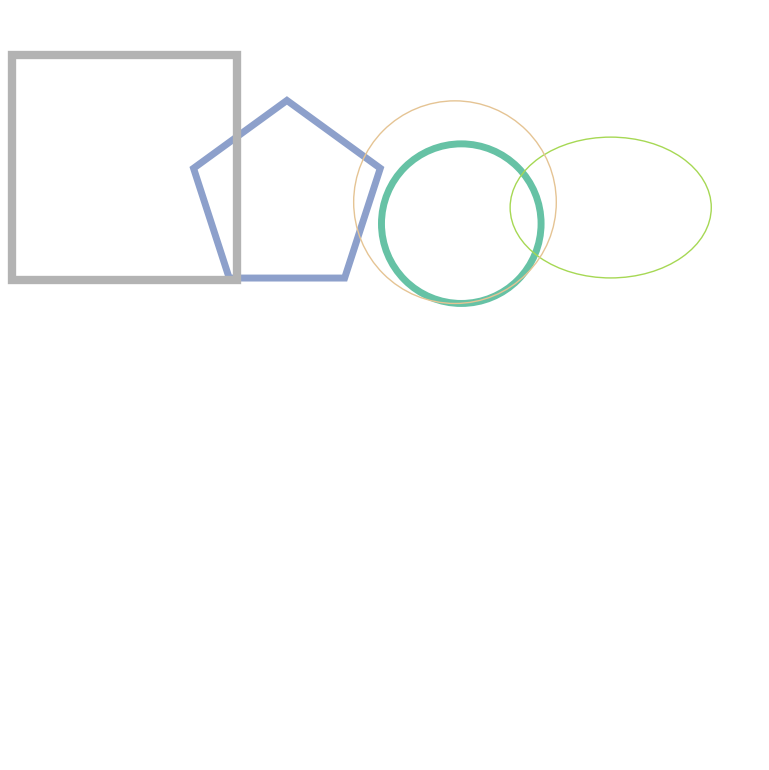[{"shape": "circle", "thickness": 2.5, "radius": 0.52, "center": [0.599, 0.71]}, {"shape": "pentagon", "thickness": 2.5, "radius": 0.64, "center": [0.373, 0.742]}, {"shape": "oval", "thickness": 0.5, "radius": 0.65, "center": [0.793, 0.73]}, {"shape": "circle", "thickness": 0.5, "radius": 0.66, "center": [0.591, 0.737]}, {"shape": "square", "thickness": 3, "radius": 0.73, "center": [0.162, 0.783]}]